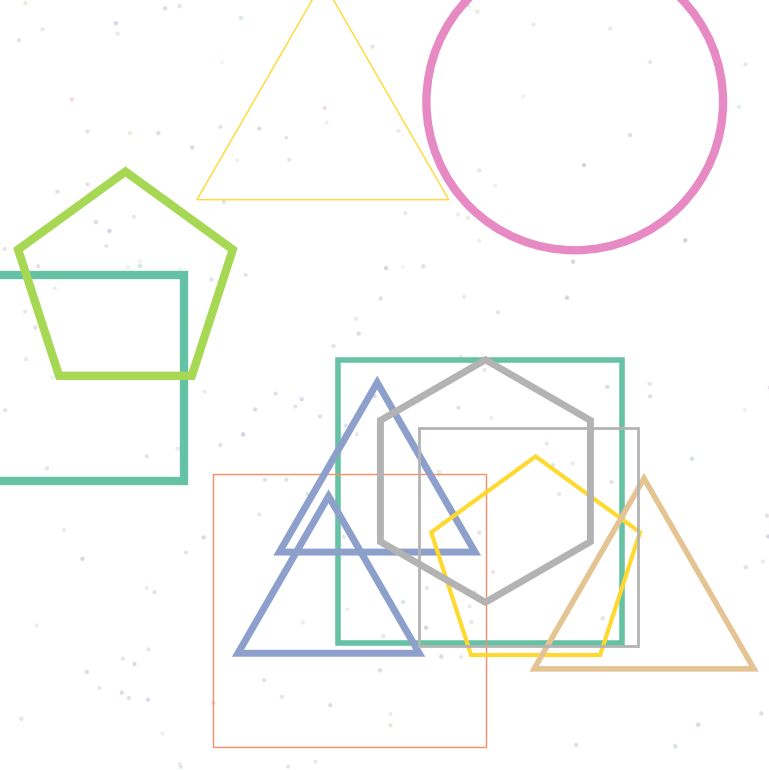[{"shape": "square", "thickness": 2, "radius": 0.92, "center": [0.623, 0.349]}, {"shape": "square", "thickness": 3, "radius": 0.67, "center": [0.105, 0.509]}, {"shape": "square", "thickness": 0.5, "radius": 0.89, "center": [0.453, 0.208]}, {"shape": "triangle", "thickness": 2.5, "radius": 0.73, "center": [0.49, 0.356]}, {"shape": "triangle", "thickness": 2.5, "radius": 0.68, "center": [0.427, 0.22]}, {"shape": "circle", "thickness": 3, "radius": 0.96, "center": [0.746, 0.868]}, {"shape": "pentagon", "thickness": 3, "radius": 0.73, "center": [0.163, 0.631]}, {"shape": "pentagon", "thickness": 1.5, "radius": 0.71, "center": [0.696, 0.265]}, {"shape": "triangle", "thickness": 0.5, "radius": 0.94, "center": [0.419, 0.835]}, {"shape": "triangle", "thickness": 2, "radius": 0.82, "center": [0.836, 0.214]}, {"shape": "square", "thickness": 1, "radius": 0.71, "center": [0.687, 0.302]}, {"shape": "hexagon", "thickness": 2.5, "radius": 0.79, "center": [0.63, 0.375]}]